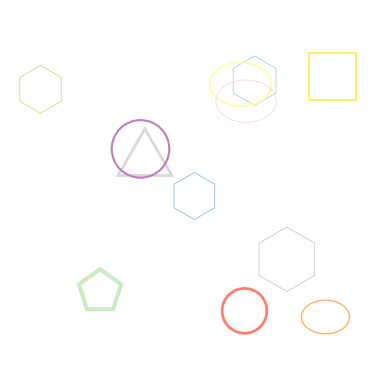[{"shape": "hexagon", "thickness": 0.5, "radius": 0.32, "center": [0.661, 0.791]}, {"shape": "oval", "thickness": 1.5, "radius": 0.4, "center": [0.625, 0.781]}, {"shape": "hexagon", "thickness": 0.5, "radius": 0.42, "center": [0.745, 0.326]}, {"shape": "circle", "thickness": 2, "radius": 0.29, "center": [0.635, 0.193]}, {"shape": "hexagon", "thickness": 0.5, "radius": 0.31, "center": [0.505, 0.491]}, {"shape": "oval", "thickness": 1, "radius": 0.31, "center": [0.845, 0.177]}, {"shape": "hexagon", "thickness": 0.5, "radius": 0.31, "center": [0.105, 0.768]}, {"shape": "oval", "thickness": 0.5, "radius": 0.39, "center": [0.639, 0.737]}, {"shape": "triangle", "thickness": 2, "radius": 0.4, "center": [0.376, 0.585]}, {"shape": "circle", "thickness": 1.5, "radius": 0.37, "center": [0.365, 0.613]}, {"shape": "pentagon", "thickness": 3, "radius": 0.29, "center": [0.26, 0.243]}, {"shape": "square", "thickness": 1.5, "radius": 0.3, "center": [0.863, 0.801]}]